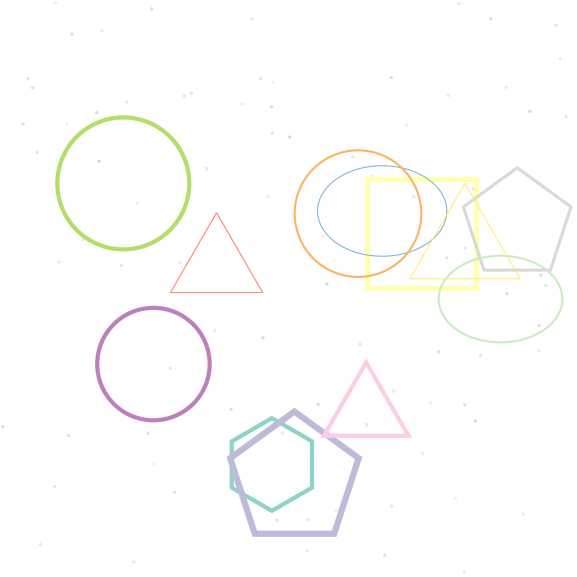[{"shape": "hexagon", "thickness": 2, "radius": 0.4, "center": [0.471, 0.195]}, {"shape": "square", "thickness": 2.5, "radius": 0.47, "center": [0.73, 0.595]}, {"shape": "pentagon", "thickness": 3, "radius": 0.58, "center": [0.51, 0.17]}, {"shape": "triangle", "thickness": 0.5, "radius": 0.46, "center": [0.375, 0.539]}, {"shape": "oval", "thickness": 0.5, "radius": 0.56, "center": [0.662, 0.634]}, {"shape": "circle", "thickness": 1, "radius": 0.55, "center": [0.62, 0.629]}, {"shape": "circle", "thickness": 2, "radius": 0.57, "center": [0.214, 0.682]}, {"shape": "triangle", "thickness": 2, "radius": 0.42, "center": [0.634, 0.287]}, {"shape": "pentagon", "thickness": 1.5, "radius": 0.49, "center": [0.896, 0.611]}, {"shape": "circle", "thickness": 2, "radius": 0.49, "center": [0.266, 0.369]}, {"shape": "oval", "thickness": 1, "radius": 0.54, "center": [0.867, 0.481]}, {"shape": "triangle", "thickness": 0.5, "radius": 0.55, "center": [0.805, 0.571]}]